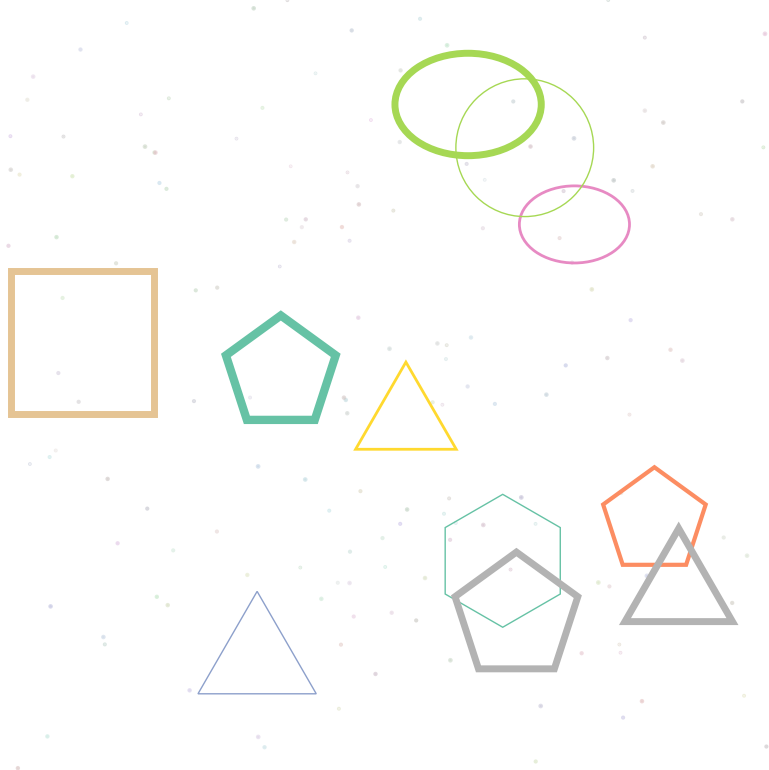[{"shape": "pentagon", "thickness": 3, "radius": 0.37, "center": [0.365, 0.515]}, {"shape": "hexagon", "thickness": 0.5, "radius": 0.43, "center": [0.653, 0.272]}, {"shape": "pentagon", "thickness": 1.5, "radius": 0.35, "center": [0.85, 0.323]}, {"shape": "triangle", "thickness": 0.5, "radius": 0.44, "center": [0.334, 0.143]}, {"shape": "oval", "thickness": 1, "radius": 0.36, "center": [0.746, 0.709]}, {"shape": "circle", "thickness": 0.5, "radius": 0.45, "center": [0.681, 0.808]}, {"shape": "oval", "thickness": 2.5, "radius": 0.48, "center": [0.608, 0.864]}, {"shape": "triangle", "thickness": 1, "radius": 0.38, "center": [0.527, 0.454]}, {"shape": "square", "thickness": 2.5, "radius": 0.46, "center": [0.107, 0.555]}, {"shape": "triangle", "thickness": 2.5, "radius": 0.4, "center": [0.881, 0.233]}, {"shape": "pentagon", "thickness": 2.5, "radius": 0.42, "center": [0.671, 0.199]}]